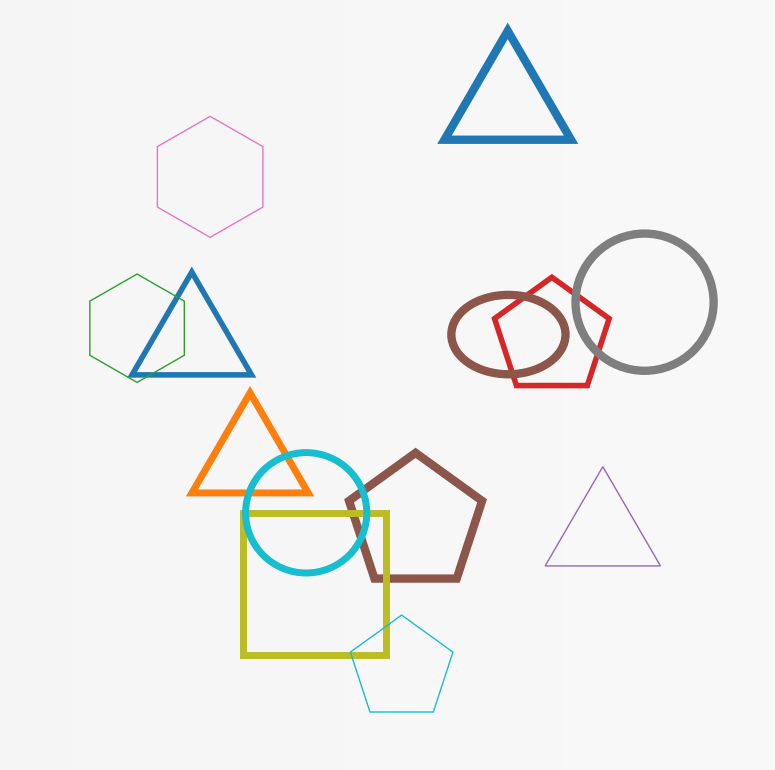[{"shape": "triangle", "thickness": 2, "radius": 0.45, "center": [0.247, 0.558]}, {"shape": "triangle", "thickness": 3, "radius": 0.47, "center": [0.655, 0.866]}, {"shape": "triangle", "thickness": 2.5, "radius": 0.43, "center": [0.323, 0.403]}, {"shape": "hexagon", "thickness": 0.5, "radius": 0.35, "center": [0.177, 0.574]}, {"shape": "pentagon", "thickness": 2, "radius": 0.39, "center": [0.712, 0.562]}, {"shape": "triangle", "thickness": 0.5, "radius": 0.43, "center": [0.778, 0.308]}, {"shape": "oval", "thickness": 3, "radius": 0.37, "center": [0.656, 0.565]}, {"shape": "pentagon", "thickness": 3, "radius": 0.45, "center": [0.536, 0.322]}, {"shape": "hexagon", "thickness": 0.5, "radius": 0.39, "center": [0.271, 0.77]}, {"shape": "circle", "thickness": 3, "radius": 0.45, "center": [0.832, 0.608]}, {"shape": "square", "thickness": 2.5, "radius": 0.46, "center": [0.406, 0.242]}, {"shape": "pentagon", "thickness": 0.5, "radius": 0.35, "center": [0.518, 0.132]}, {"shape": "circle", "thickness": 2.5, "radius": 0.39, "center": [0.395, 0.334]}]